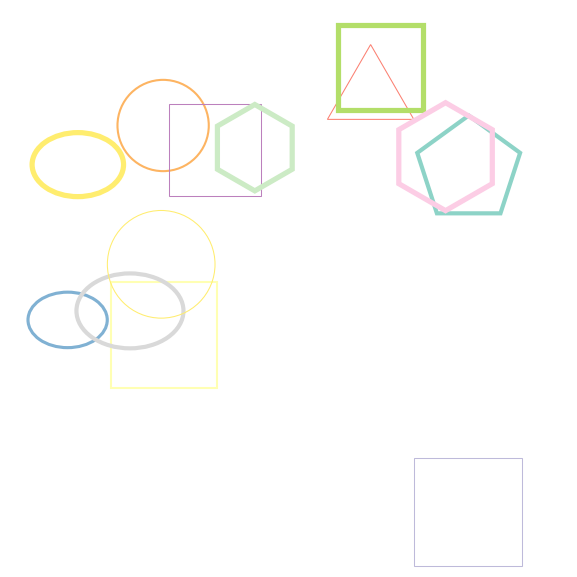[{"shape": "pentagon", "thickness": 2, "radius": 0.47, "center": [0.812, 0.705]}, {"shape": "square", "thickness": 1, "radius": 0.46, "center": [0.283, 0.42]}, {"shape": "square", "thickness": 0.5, "radius": 0.47, "center": [0.81, 0.112]}, {"shape": "triangle", "thickness": 0.5, "radius": 0.43, "center": [0.642, 0.836]}, {"shape": "oval", "thickness": 1.5, "radius": 0.34, "center": [0.117, 0.445]}, {"shape": "circle", "thickness": 1, "radius": 0.4, "center": [0.282, 0.782]}, {"shape": "square", "thickness": 2.5, "radius": 0.37, "center": [0.659, 0.882]}, {"shape": "hexagon", "thickness": 2.5, "radius": 0.47, "center": [0.772, 0.728]}, {"shape": "oval", "thickness": 2, "radius": 0.46, "center": [0.225, 0.461]}, {"shape": "square", "thickness": 0.5, "radius": 0.4, "center": [0.372, 0.74]}, {"shape": "hexagon", "thickness": 2.5, "radius": 0.37, "center": [0.441, 0.743]}, {"shape": "circle", "thickness": 0.5, "radius": 0.47, "center": [0.279, 0.541]}, {"shape": "oval", "thickness": 2.5, "radius": 0.4, "center": [0.135, 0.714]}]